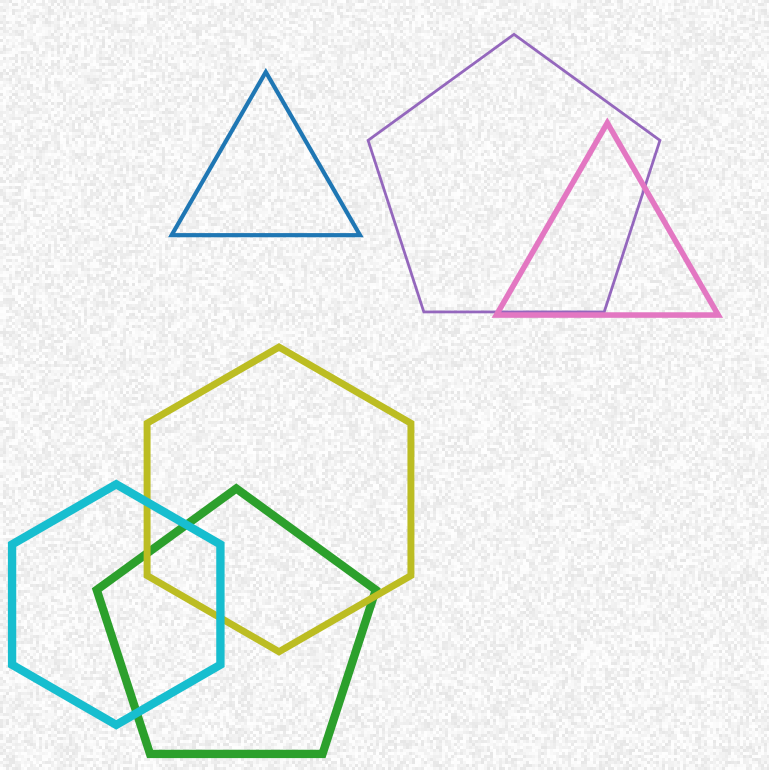[{"shape": "triangle", "thickness": 1.5, "radius": 0.71, "center": [0.345, 0.765]}, {"shape": "pentagon", "thickness": 3, "radius": 0.95, "center": [0.307, 0.175]}, {"shape": "pentagon", "thickness": 1, "radius": 1.0, "center": [0.668, 0.756]}, {"shape": "triangle", "thickness": 2, "radius": 0.83, "center": [0.789, 0.674]}, {"shape": "hexagon", "thickness": 2.5, "radius": 0.99, "center": [0.362, 0.351]}, {"shape": "hexagon", "thickness": 3, "radius": 0.78, "center": [0.151, 0.215]}]